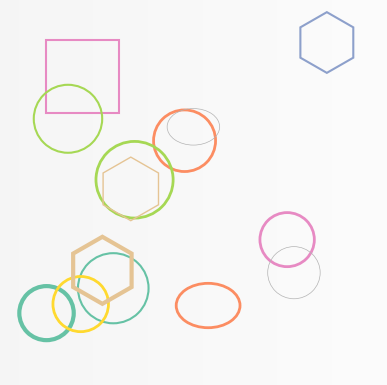[{"shape": "circle", "thickness": 1.5, "radius": 0.46, "center": [0.292, 0.251]}, {"shape": "circle", "thickness": 3, "radius": 0.35, "center": [0.12, 0.187]}, {"shape": "oval", "thickness": 2, "radius": 0.41, "center": [0.537, 0.206]}, {"shape": "circle", "thickness": 2, "radius": 0.4, "center": [0.476, 0.634]}, {"shape": "hexagon", "thickness": 1.5, "radius": 0.39, "center": [0.843, 0.89]}, {"shape": "circle", "thickness": 2, "radius": 0.35, "center": [0.741, 0.378]}, {"shape": "square", "thickness": 1.5, "radius": 0.48, "center": [0.213, 0.802]}, {"shape": "circle", "thickness": 2, "radius": 0.5, "center": [0.347, 0.533]}, {"shape": "circle", "thickness": 1.5, "radius": 0.44, "center": [0.175, 0.691]}, {"shape": "circle", "thickness": 2, "radius": 0.36, "center": [0.208, 0.21]}, {"shape": "hexagon", "thickness": 1, "radius": 0.41, "center": [0.338, 0.509]}, {"shape": "hexagon", "thickness": 3, "radius": 0.44, "center": [0.264, 0.298]}, {"shape": "oval", "thickness": 0.5, "radius": 0.34, "center": [0.499, 0.671]}, {"shape": "circle", "thickness": 0.5, "radius": 0.34, "center": [0.759, 0.292]}]